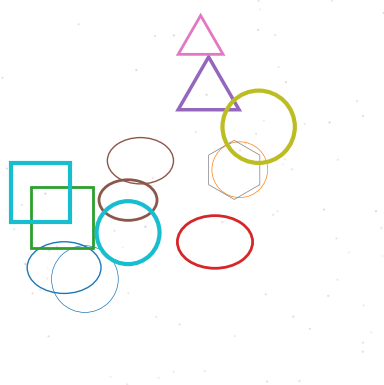[{"shape": "oval", "thickness": 1, "radius": 0.48, "center": [0.166, 0.305]}, {"shape": "circle", "thickness": 0.5, "radius": 0.43, "center": [0.221, 0.275]}, {"shape": "circle", "thickness": 0.5, "radius": 0.36, "center": [0.623, 0.559]}, {"shape": "square", "thickness": 2, "radius": 0.4, "center": [0.161, 0.435]}, {"shape": "oval", "thickness": 2, "radius": 0.49, "center": [0.558, 0.372]}, {"shape": "triangle", "thickness": 2.5, "radius": 0.46, "center": [0.542, 0.761]}, {"shape": "oval", "thickness": 2, "radius": 0.38, "center": [0.333, 0.48]}, {"shape": "oval", "thickness": 1, "radius": 0.43, "center": [0.365, 0.583]}, {"shape": "triangle", "thickness": 2, "radius": 0.34, "center": [0.521, 0.893]}, {"shape": "hexagon", "thickness": 0.5, "radius": 0.38, "center": [0.608, 0.559]}, {"shape": "circle", "thickness": 3, "radius": 0.47, "center": [0.672, 0.671]}, {"shape": "circle", "thickness": 3, "radius": 0.41, "center": [0.333, 0.396]}, {"shape": "square", "thickness": 3, "radius": 0.38, "center": [0.105, 0.5]}]